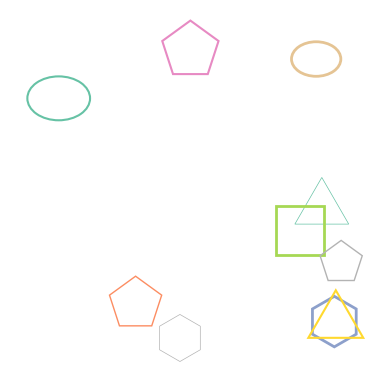[{"shape": "triangle", "thickness": 0.5, "radius": 0.4, "center": [0.836, 0.458]}, {"shape": "oval", "thickness": 1.5, "radius": 0.41, "center": [0.152, 0.745]}, {"shape": "pentagon", "thickness": 1, "radius": 0.36, "center": [0.352, 0.211]}, {"shape": "hexagon", "thickness": 2, "radius": 0.33, "center": [0.868, 0.165]}, {"shape": "pentagon", "thickness": 1.5, "radius": 0.38, "center": [0.495, 0.87]}, {"shape": "square", "thickness": 2, "radius": 0.32, "center": [0.779, 0.401]}, {"shape": "triangle", "thickness": 1.5, "radius": 0.41, "center": [0.872, 0.164]}, {"shape": "oval", "thickness": 2, "radius": 0.32, "center": [0.821, 0.847]}, {"shape": "hexagon", "thickness": 0.5, "radius": 0.31, "center": [0.467, 0.122]}, {"shape": "pentagon", "thickness": 1, "radius": 0.29, "center": [0.886, 0.318]}]